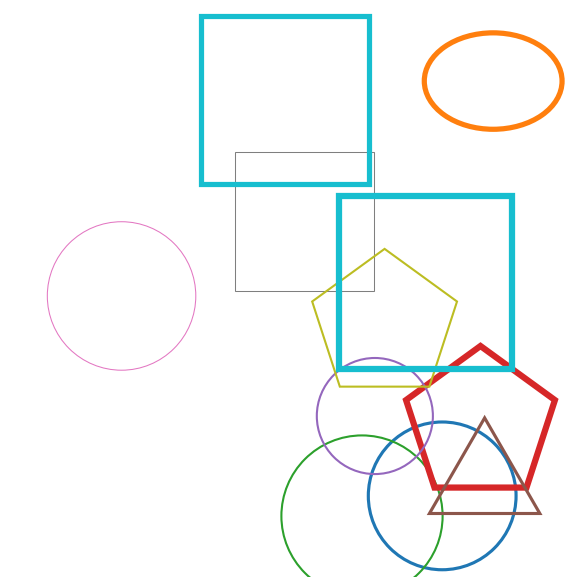[{"shape": "circle", "thickness": 1.5, "radius": 0.64, "center": [0.766, 0.14]}, {"shape": "oval", "thickness": 2.5, "radius": 0.6, "center": [0.854, 0.859]}, {"shape": "circle", "thickness": 1, "radius": 0.7, "center": [0.627, 0.106]}, {"shape": "pentagon", "thickness": 3, "radius": 0.68, "center": [0.832, 0.264]}, {"shape": "circle", "thickness": 1, "radius": 0.5, "center": [0.649, 0.279]}, {"shape": "triangle", "thickness": 1.5, "radius": 0.55, "center": [0.839, 0.165]}, {"shape": "circle", "thickness": 0.5, "radius": 0.64, "center": [0.21, 0.487]}, {"shape": "square", "thickness": 0.5, "radius": 0.6, "center": [0.527, 0.615]}, {"shape": "pentagon", "thickness": 1, "radius": 0.66, "center": [0.666, 0.436]}, {"shape": "square", "thickness": 3, "radius": 0.75, "center": [0.736, 0.511]}, {"shape": "square", "thickness": 2.5, "radius": 0.73, "center": [0.494, 0.826]}]